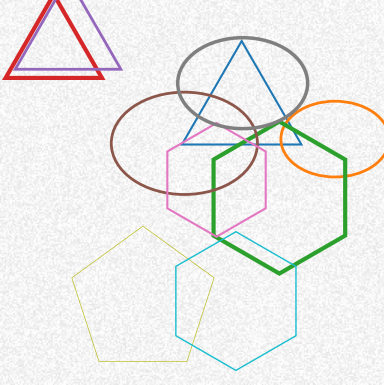[{"shape": "triangle", "thickness": 1.5, "radius": 0.9, "center": [0.628, 0.714]}, {"shape": "oval", "thickness": 2, "radius": 0.7, "center": [0.87, 0.639]}, {"shape": "hexagon", "thickness": 3, "radius": 0.99, "center": [0.726, 0.487]}, {"shape": "triangle", "thickness": 3, "radius": 0.72, "center": [0.14, 0.87]}, {"shape": "triangle", "thickness": 2, "radius": 0.79, "center": [0.177, 0.899]}, {"shape": "oval", "thickness": 2, "radius": 0.95, "center": [0.479, 0.628]}, {"shape": "hexagon", "thickness": 1.5, "radius": 0.74, "center": [0.562, 0.533]}, {"shape": "oval", "thickness": 2.5, "radius": 0.84, "center": [0.63, 0.784]}, {"shape": "pentagon", "thickness": 0.5, "radius": 0.97, "center": [0.371, 0.218]}, {"shape": "hexagon", "thickness": 1, "radius": 0.9, "center": [0.613, 0.218]}]